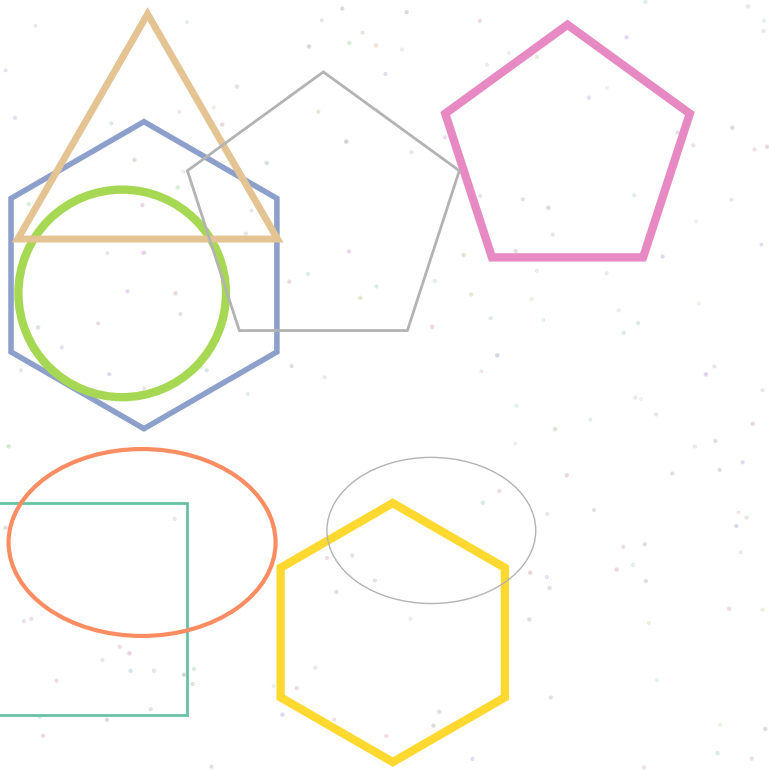[{"shape": "square", "thickness": 1, "radius": 0.69, "center": [0.105, 0.209]}, {"shape": "oval", "thickness": 1.5, "radius": 0.87, "center": [0.185, 0.295]}, {"shape": "hexagon", "thickness": 2, "radius": 1.0, "center": [0.187, 0.643]}, {"shape": "pentagon", "thickness": 3, "radius": 0.84, "center": [0.737, 0.801]}, {"shape": "circle", "thickness": 3, "radius": 0.67, "center": [0.159, 0.619]}, {"shape": "hexagon", "thickness": 3, "radius": 0.84, "center": [0.51, 0.178]}, {"shape": "triangle", "thickness": 2.5, "radius": 0.97, "center": [0.192, 0.787]}, {"shape": "pentagon", "thickness": 1, "radius": 0.93, "center": [0.42, 0.721]}, {"shape": "oval", "thickness": 0.5, "radius": 0.68, "center": [0.56, 0.311]}]